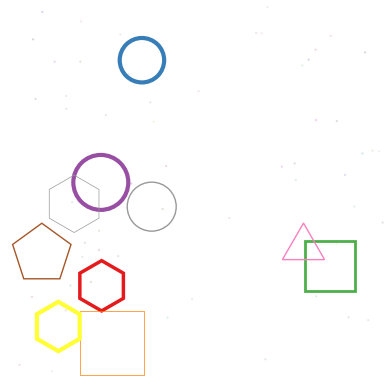[{"shape": "hexagon", "thickness": 2.5, "radius": 0.33, "center": [0.264, 0.258]}, {"shape": "circle", "thickness": 3, "radius": 0.29, "center": [0.369, 0.844]}, {"shape": "square", "thickness": 2, "radius": 0.33, "center": [0.857, 0.309]}, {"shape": "circle", "thickness": 3, "radius": 0.36, "center": [0.262, 0.526]}, {"shape": "square", "thickness": 0.5, "radius": 0.42, "center": [0.291, 0.109]}, {"shape": "hexagon", "thickness": 3, "radius": 0.32, "center": [0.151, 0.152]}, {"shape": "pentagon", "thickness": 1, "radius": 0.4, "center": [0.109, 0.34]}, {"shape": "triangle", "thickness": 1, "radius": 0.32, "center": [0.788, 0.357]}, {"shape": "hexagon", "thickness": 0.5, "radius": 0.37, "center": [0.192, 0.471]}, {"shape": "circle", "thickness": 1, "radius": 0.32, "center": [0.394, 0.463]}]